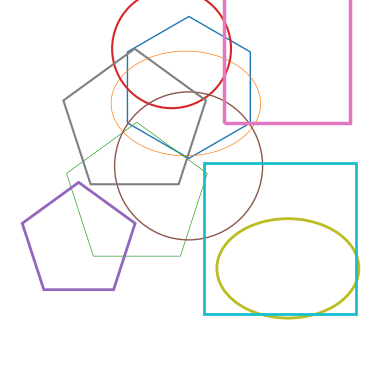[{"shape": "hexagon", "thickness": 1, "radius": 0.92, "center": [0.491, 0.773]}, {"shape": "oval", "thickness": 0.5, "radius": 0.97, "center": [0.483, 0.731]}, {"shape": "pentagon", "thickness": 0.5, "radius": 0.96, "center": [0.356, 0.49]}, {"shape": "circle", "thickness": 1.5, "radius": 0.77, "center": [0.446, 0.873]}, {"shape": "pentagon", "thickness": 2, "radius": 0.77, "center": [0.204, 0.372]}, {"shape": "circle", "thickness": 1, "radius": 0.96, "center": [0.49, 0.569]}, {"shape": "square", "thickness": 2.5, "radius": 0.82, "center": [0.745, 0.845]}, {"shape": "pentagon", "thickness": 1.5, "radius": 0.97, "center": [0.35, 0.679]}, {"shape": "oval", "thickness": 2, "radius": 0.92, "center": [0.748, 0.303]}, {"shape": "square", "thickness": 2, "radius": 0.98, "center": [0.727, 0.38]}]